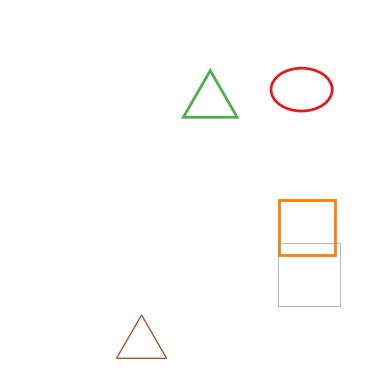[{"shape": "oval", "thickness": 2, "radius": 0.4, "center": [0.783, 0.767]}, {"shape": "triangle", "thickness": 2, "radius": 0.4, "center": [0.546, 0.736]}, {"shape": "square", "thickness": 2, "radius": 0.36, "center": [0.798, 0.41]}, {"shape": "triangle", "thickness": 1, "radius": 0.37, "center": [0.368, 0.107]}, {"shape": "square", "thickness": 0.5, "radius": 0.41, "center": [0.803, 0.287]}]